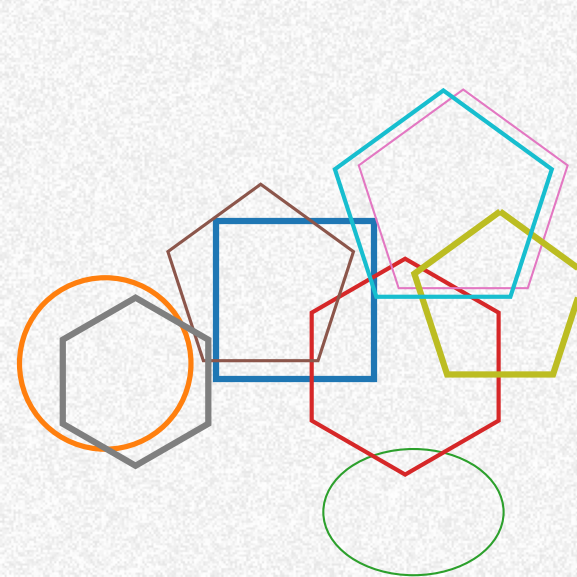[{"shape": "square", "thickness": 3, "radius": 0.68, "center": [0.511, 0.48]}, {"shape": "circle", "thickness": 2.5, "radius": 0.74, "center": [0.182, 0.37]}, {"shape": "oval", "thickness": 1, "radius": 0.78, "center": [0.716, 0.112]}, {"shape": "hexagon", "thickness": 2, "radius": 0.93, "center": [0.702, 0.364]}, {"shape": "pentagon", "thickness": 1.5, "radius": 0.84, "center": [0.451, 0.511]}, {"shape": "pentagon", "thickness": 1, "radius": 0.95, "center": [0.802, 0.654]}, {"shape": "hexagon", "thickness": 3, "radius": 0.73, "center": [0.235, 0.338]}, {"shape": "pentagon", "thickness": 3, "radius": 0.78, "center": [0.866, 0.477]}, {"shape": "pentagon", "thickness": 2, "radius": 0.99, "center": [0.768, 0.645]}]